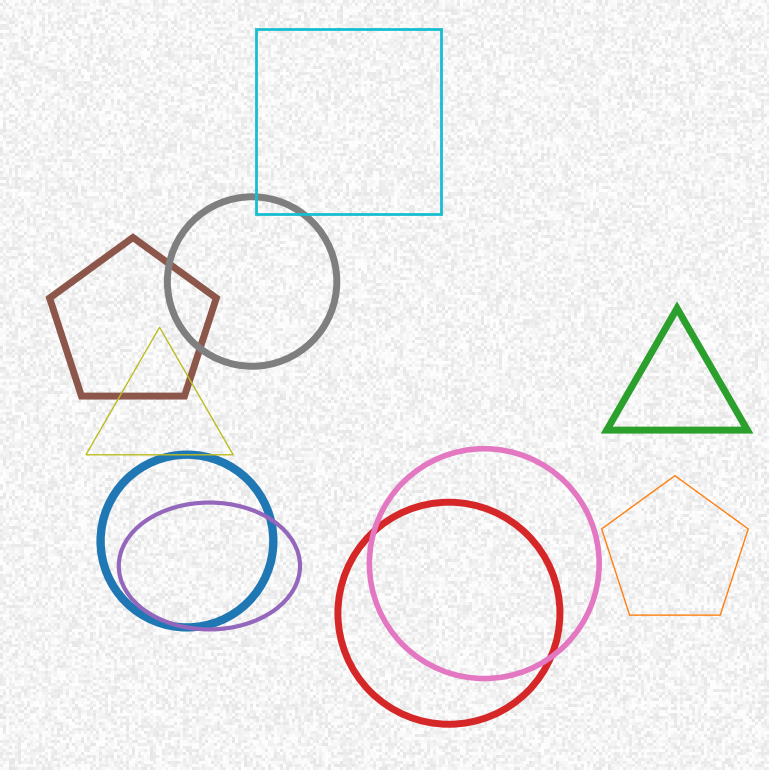[{"shape": "circle", "thickness": 3, "radius": 0.56, "center": [0.243, 0.297]}, {"shape": "pentagon", "thickness": 0.5, "radius": 0.5, "center": [0.877, 0.282]}, {"shape": "triangle", "thickness": 2.5, "radius": 0.53, "center": [0.879, 0.494]}, {"shape": "circle", "thickness": 2.5, "radius": 0.72, "center": [0.583, 0.204]}, {"shape": "oval", "thickness": 1.5, "radius": 0.59, "center": [0.272, 0.265]}, {"shape": "pentagon", "thickness": 2.5, "radius": 0.57, "center": [0.173, 0.578]}, {"shape": "circle", "thickness": 2, "radius": 0.75, "center": [0.629, 0.268]}, {"shape": "circle", "thickness": 2.5, "radius": 0.55, "center": [0.327, 0.634]}, {"shape": "triangle", "thickness": 0.5, "radius": 0.55, "center": [0.207, 0.465]}, {"shape": "square", "thickness": 1, "radius": 0.6, "center": [0.453, 0.842]}]